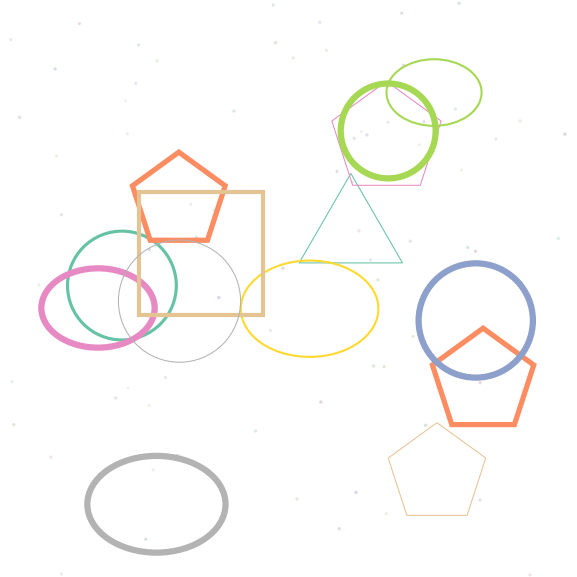[{"shape": "triangle", "thickness": 0.5, "radius": 0.52, "center": [0.608, 0.596]}, {"shape": "circle", "thickness": 1.5, "radius": 0.47, "center": [0.211, 0.505]}, {"shape": "pentagon", "thickness": 2.5, "radius": 0.46, "center": [0.837, 0.339]}, {"shape": "pentagon", "thickness": 2.5, "radius": 0.42, "center": [0.31, 0.651]}, {"shape": "circle", "thickness": 3, "radius": 0.49, "center": [0.824, 0.444]}, {"shape": "pentagon", "thickness": 0.5, "radius": 0.5, "center": [0.669, 0.759]}, {"shape": "oval", "thickness": 3, "radius": 0.49, "center": [0.17, 0.466]}, {"shape": "circle", "thickness": 3, "radius": 0.41, "center": [0.672, 0.772]}, {"shape": "oval", "thickness": 1, "radius": 0.41, "center": [0.752, 0.839]}, {"shape": "oval", "thickness": 1, "radius": 0.6, "center": [0.536, 0.465]}, {"shape": "square", "thickness": 2, "radius": 0.53, "center": [0.348, 0.56]}, {"shape": "pentagon", "thickness": 0.5, "radius": 0.44, "center": [0.757, 0.179]}, {"shape": "oval", "thickness": 3, "radius": 0.6, "center": [0.271, 0.126]}, {"shape": "circle", "thickness": 0.5, "radius": 0.53, "center": [0.311, 0.478]}]